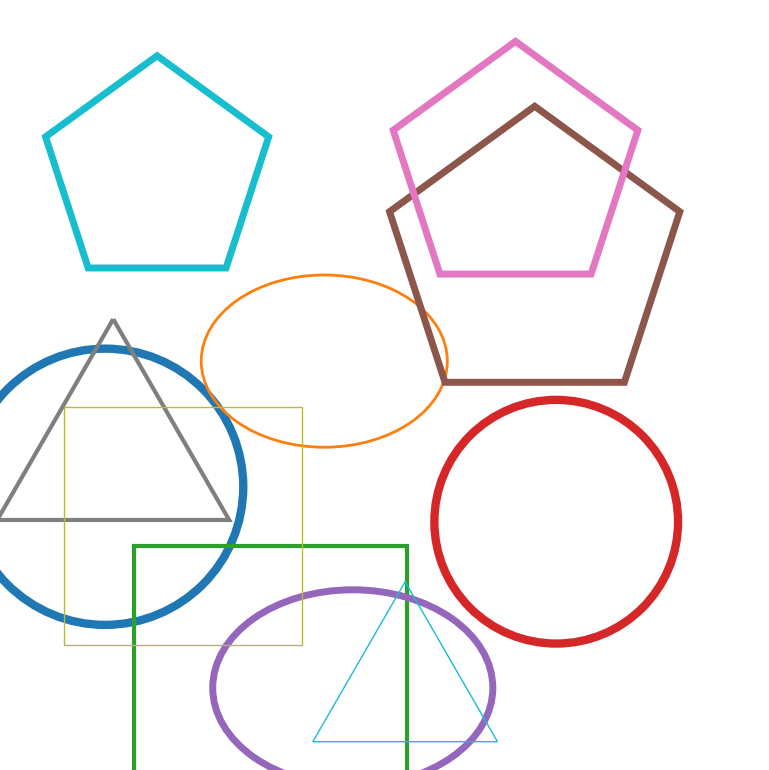[{"shape": "circle", "thickness": 3, "radius": 0.9, "center": [0.137, 0.368]}, {"shape": "oval", "thickness": 1, "radius": 0.8, "center": [0.421, 0.531]}, {"shape": "square", "thickness": 1.5, "radius": 0.89, "center": [0.352, 0.114]}, {"shape": "circle", "thickness": 3, "radius": 0.79, "center": [0.722, 0.322]}, {"shape": "oval", "thickness": 2.5, "radius": 0.91, "center": [0.458, 0.107]}, {"shape": "pentagon", "thickness": 2.5, "radius": 0.99, "center": [0.694, 0.664]}, {"shape": "pentagon", "thickness": 2.5, "radius": 0.84, "center": [0.67, 0.779]}, {"shape": "triangle", "thickness": 1.5, "radius": 0.87, "center": [0.147, 0.412]}, {"shape": "square", "thickness": 0.5, "radius": 0.77, "center": [0.238, 0.317]}, {"shape": "pentagon", "thickness": 2.5, "radius": 0.76, "center": [0.204, 0.775]}, {"shape": "triangle", "thickness": 0.5, "radius": 0.69, "center": [0.526, 0.106]}]